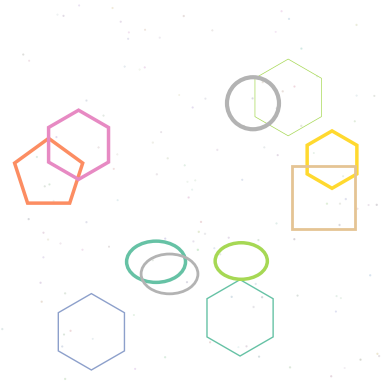[{"shape": "hexagon", "thickness": 1, "radius": 0.5, "center": [0.624, 0.174]}, {"shape": "oval", "thickness": 2.5, "radius": 0.38, "center": [0.405, 0.32]}, {"shape": "pentagon", "thickness": 2.5, "radius": 0.47, "center": [0.126, 0.548]}, {"shape": "hexagon", "thickness": 1, "radius": 0.5, "center": [0.237, 0.138]}, {"shape": "hexagon", "thickness": 2.5, "radius": 0.45, "center": [0.204, 0.624]}, {"shape": "oval", "thickness": 2.5, "radius": 0.34, "center": [0.627, 0.322]}, {"shape": "hexagon", "thickness": 0.5, "radius": 0.5, "center": [0.749, 0.747]}, {"shape": "hexagon", "thickness": 2.5, "radius": 0.37, "center": [0.862, 0.585]}, {"shape": "square", "thickness": 2, "radius": 0.41, "center": [0.839, 0.488]}, {"shape": "circle", "thickness": 3, "radius": 0.34, "center": [0.657, 0.732]}, {"shape": "oval", "thickness": 2, "radius": 0.37, "center": [0.44, 0.289]}]